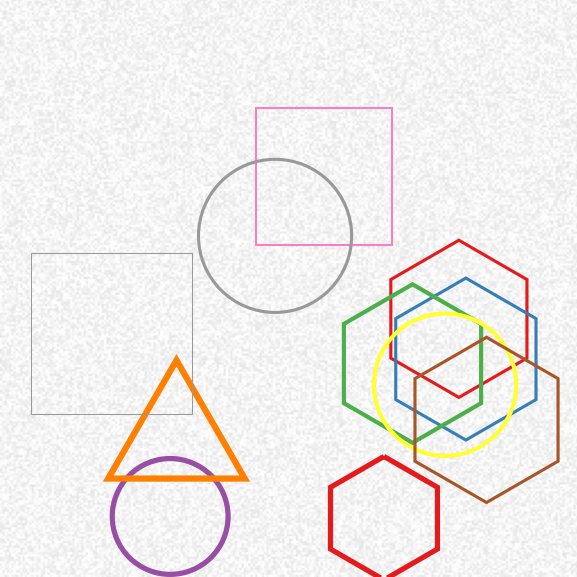[{"shape": "hexagon", "thickness": 1.5, "radius": 0.68, "center": [0.795, 0.447]}, {"shape": "hexagon", "thickness": 2.5, "radius": 0.53, "center": [0.665, 0.102]}, {"shape": "hexagon", "thickness": 1.5, "radius": 0.7, "center": [0.807, 0.377]}, {"shape": "hexagon", "thickness": 2, "radius": 0.69, "center": [0.714, 0.37]}, {"shape": "circle", "thickness": 2.5, "radius": 0.5, "center": [0.295, 0.105]}, {"shape": "triangle", "thickness": 3, "radius": 0.68, "center": [0.306, 0.239]}, {"shape": "circle", "thickness": 2, "radius": 0.62, "center": [0.771, 0.333]}, {"shape": "hexagon", "thickness": 1.5, "radius": 0.72, "center": [0.842, 0.272]}, {"shape": "square", "thickness": 1, "radius": 0.59, "center": [0.561, 0.693]}, {"shape": "circle", "thickness": 1.5, "radius": 0.66, "center": [0.476, 0.591]}, {"shape": "square", "thickness": 0.5, "radius": 0.7, "center": [0.194, 0.422]}]